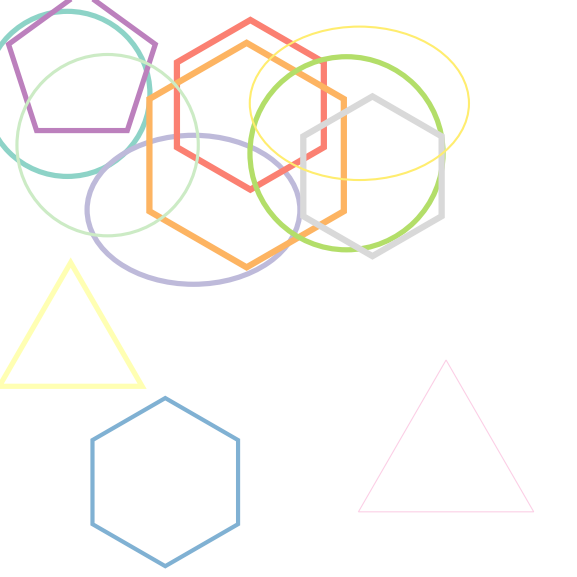[{"shape": "circle", "thickness": 2.5, "radius": 0.71, "center": [0.117, 0.837]}, {"shape": "triangle", "thickness": 2.5, "radius": 0.71, "center": [0.122, 0.402]}, {"shape": "oval", "thickness": 2.5, "radius": 0.92, "center": [0.335, 0.636]}, {"shape": "hexagon", "thickness": 3, "radius": 0.73, "center": [0.434, 0.818]}, {"shape": "hexagon", "thickness": 2, "radius": 0.73, "center": [0.286, 0.164]}, {"shape": "hexagon", "thickness": 3, "radius": 0.97, "center": [0.427, 0.731]}, {"shape": "circle", "thickness": 2.5, "radius": 0.84, "center": [0.6, 0.734]}, {"shape": "triangle", "thickness": 0.5, "radius": 0.88, "center": [0.772, 0.2]}, {"shape": "hexagon", "thickness": 3, "radius": 0.69, "center": [0.645, 0.694]}, {"shape": "pentagon", "thickness": 2.5, "radius": 0.67, "center": [0.142, 0.881]}, {"shape": "circle", "thickness": 1.5, "radius": 0.79, "center": [0.186, 0.748]}, {"shape": "oval", "thickness": 1, "radius": 0.95, "center": [0.622, 0.82]}]